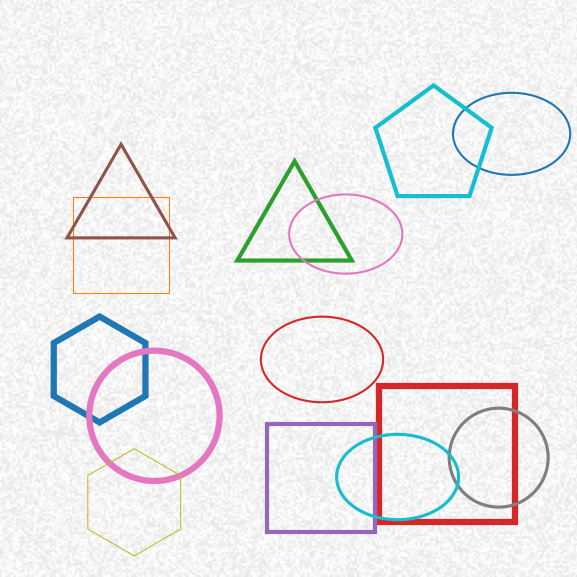[{"shape": "hexagon", "thickness": 3, "radius": 0.46, "center": [0.172, 0.359]}, {"shape": "oval", "thickness": 1, "radius": 0.51, "center": [0.886, 0.767]}, {"shape": "square", "thickness": 0.5, "radius": 0.42, "center": [0.209, 0.575]}, {"shape": "triangle", "thickness": 2, "radius": 0.57, "center": [0.51, 0.605]}, {"shape": "square", "thickness": 3, "radius": 0.59, "center": [0.774, 0.214]}, {"shape": "oval", "thickness": 1, "radius": 0.53, "center": [0.558, 0.377]}, {"shape": "square", "thickness": 2, "radius": 0.47, "center": [0.556, 0.172]}, {"shape": "triangle", "thickness": 1.5, "radius": 0.54, "center": [0.21, 0.641]}, {"shape": "circle", "thickness": 3, "radius": 0.56, "center": [0.267, 0.279]}, {"shape": "oval", "thickness": 1, "radius": 0.49, "center": [0.599, 0.594]}, {"shape": "circle", "thickness": 1.5, "radius": 0.43, "center": [0.863, 0.207]}, {"shape": "hexagon", "thickness": 0.5, "radius": 0.46, "center": [0.232, 0.129]}, {"shape": "oval", "thickness": 1.5, "radius": 0.53, "center": [0.688, 0.173]}, {"shape": "pentagon", "thickness": 2, "radius": 0.53, "center": [0.751, 0.745]}]